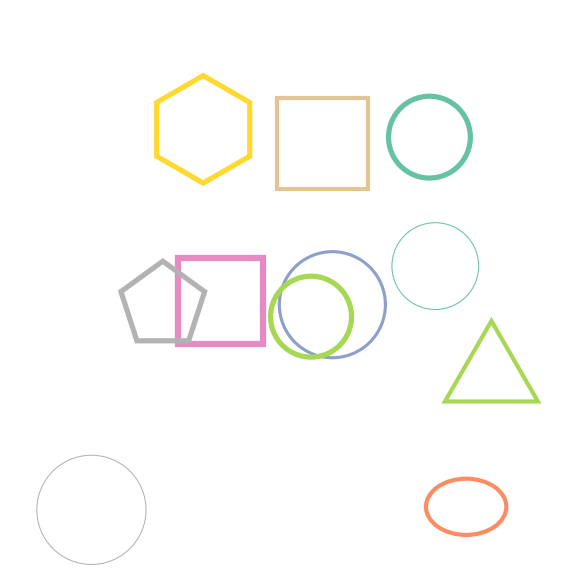[{"shape": "circle", "thickness": 0.5, "radius": 0.38, "center": [0.754, 0.538]}, {"shape": "circle", "thickness": 2.5, "radius": 0.35, "center": [0.744, 0.762]}, {"shape": "oval", "thickness": 2, "radius": 0.35, "center": [0.807, 0.122]}, {"shape": "circle", "thickness": 1.5, "radius": 0.46, "center": [0.576, 0.472]}, {"shape": "square", "thickness": 3, "radius": 0.37, "center": [0.382, 0.479]}, {"shape": "circle", "thickness": 2.5, "radius": 0.35, "center": [0.539, 0.451]}, {"shape": "triangle", "thickness": 2, "radius": 0.46, "center": [0.851, 0.35]}, {"shape": "hexagon", "thickness": 2.5, "radius": 0.47, "center": [0.352, 0.775]}, {"shape": "square", "thickness": 2, "radius": 0.39, "center": [0.559, 0.75]}, {"shape": "pentagon", "thickness": 2.5, "radius": 0.38, "center": [0.282, 0.471]}, {"shape": "circle", "thickness": 0.5, "radius": 0.47, "center": [0.158, 0.116]}]